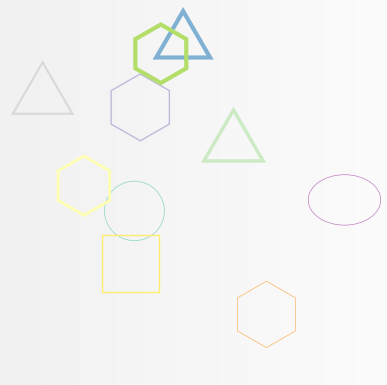[{"shape": "circle", "thickness": 0.5, "radius": 0.39, "center": [0.347, 0.452]}, {"shape": "hexagon", "thickness": 2, "radius": 0.38, "center": [0.217, 0.518]}, {"shape": "hexagon", "thickness": 1, "radius": 0.43, "center": [0.362, 0.721]}, {"shape": "triangle", "thickness": 3, "radius": 0.4, "center": [0.473, 0.891]}, {"shape": "hexagon", "thickness": 0.5, "radius": 0.43, "center": [0.688, 0.183]}, {"shape": "hexagon", "thickness": 3, "radius": 0.38, "center": [0.415, 0.86]}, {"shape": "triangle", "thickness": 1.5, "radius": 0.44, "center": [0.11, 0.749]}, {"shape": "oval", "thickness": 0.5, "radius": 0.47, "center": [0.889, 0.481]}, {"shape": "triangle", "thickness": 2.5, "radius": 0.44, "center": [0.603, 0.626]}, {"shape": "square", "thickness": 1, "radius": 0.37, "center": [0.337, 0.316]}]